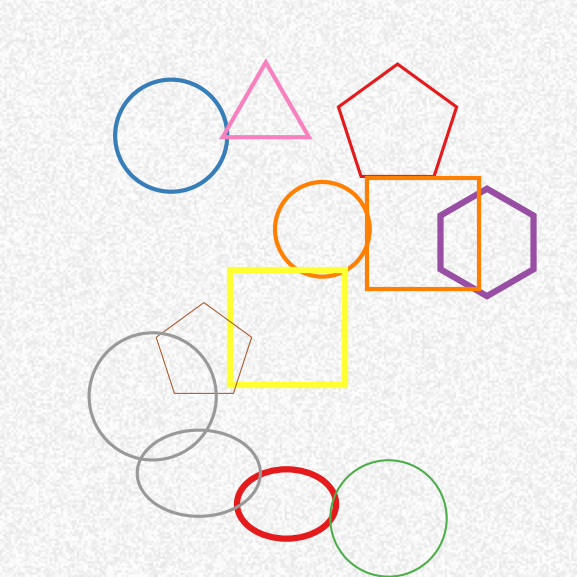[{"shape": "oval", "thickness": 3, "radius": 0.43, "center": [0.496, 0.126]}, {"shape": "pentagon", "thickness": 1.5, "radius": 0.54, "center": [0.688, 0.781]}, {"shape": "circle", "thickness": 2, "radius": 0.49, "center": [0.296, 0.764]}, {"shape": "circle", "thickness": 1, "radius": 0.5, "center": [0.673, 0.101]}, {"shape": "hexagon", "thickness": 3, "radius": 0.47, "center": [0.843, 0.579]}, {"shape": "square", "thickness": 2, "radius": 0.48, "center": [0.733, 0.594]}, {"shape": "circle", "thickness": 2, "radius": 0.41, "center": [0.558, 0.602]}, {"shape": "square", "thickness": 3, "radius": 0.5, "center": [0.498, 0.432]}, {"shape": "pentagon", "thickness": 0.5, "radius": 0.43, "center": [0.353, 0.388]}, {"shape": "triangle", "thickness": 2, "radius": 0.43, "center": [0.46, 0.805]}, {"shape": "circle", "thickness": 1.5, "radius": 0.55, "center": [0.264, 0.313]}, {"shape": "oval", "thickness": 1.5, "radius": 0.53, "center": [0.344, 0.18]}]